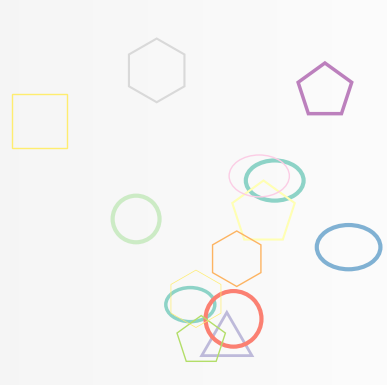[{"shape": "oval", "thickness": 2.5, "radius": 0.32, "center": [0.491, 0.209]}, {"shape": "oval", "thickness": 3, "radius": 0.37, "center": [0.709, 0.531]}, {"shape": "pentagon", "thickness": 1.5, "radius": 0.42, "center": [0.68, 0.446]}, {"shape": "triangle", "thickness": 2, "radius": 0.37, "center": [0.585, 0.114]}, {"shape": "circle", "thickness": 3, "radius": 0.36, "center": [0.603, 0.172]}, {"shape": "oval", "thickness": 3, "radius": 0.41, "center": [0.9, 0.358]}, {"shape": "hexagon", "thickness": 1, "radius": 0.36, "center": [0.611, 0.328]}, {"shape": "pentagon", "thickness": 1, "radius": 0.33, "center": [0.519, 0.115]}, {"shape": "oval", "thickness": 1, "radius": 0.39, "center": [0.669, 0.543]}, {"shape": "hexagon", "thickness": 1.5, "radius": 0.41, "center": [0.404, 0.817]}, {"shape": "pentagon", "thickness": 2.5, "radius": 0.36, "center": [0.839, 0.764]}, {"shape": "circle", "thickness": 3, "radius": 0.3, "center": [0.351, 0.431]}, {"shape": "hexagon", "thickness": 0.5, "radius": 0.37, "center": [0.506, 0.224]}, {"shape": "square", "thickness": 1, "radius": 0.35, "center": [0.102, 0.685]}]